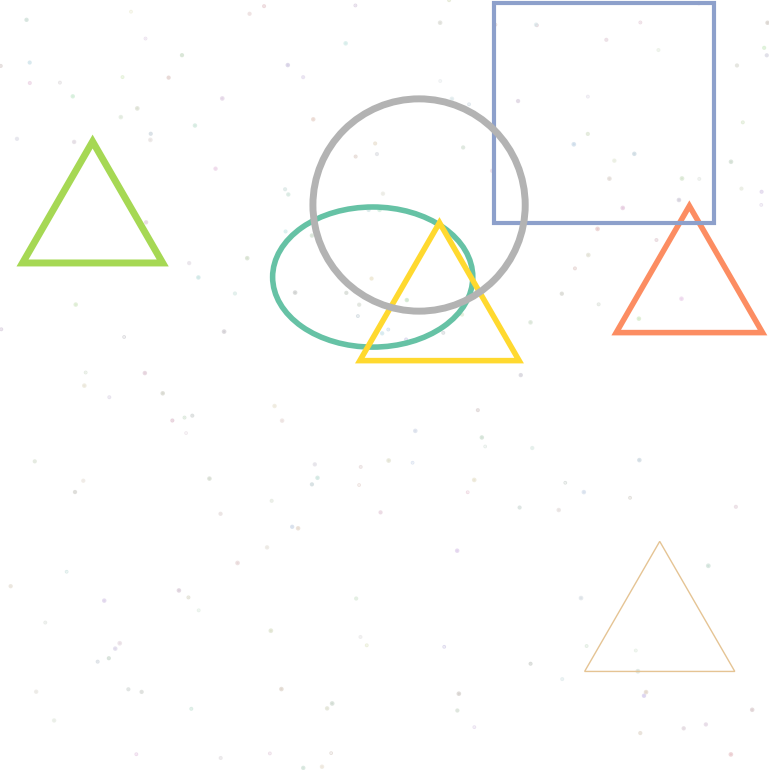[{"shape": "oval", "thickness": 2, "radius": 0.65, "center": [0.484, 0.64]}, {"shape": "triangle", "thickness": 2, "radius": 0.55, "center": [0.895, 0.623]}, {"shape": "square", "thickness": 1.5, "radius": 0.72, "center": [0.784, 0.853]}, {"shape": "triangle", "thickness": 2.5, "radius": 0.53, "center": [0.12, 0.711]}, {"shape": "triangle", "thickness": 2, "radius": 0.6, "center": [0.571, 0.591]}, {"shape": "triangle", "thickness": 0.5, "radius": 0.56, "center": [0.857, 0.184]}, {"shape": "circle", "thickness": 2.5, "radius": 0.69, "center": [0.544, 0.734]}]